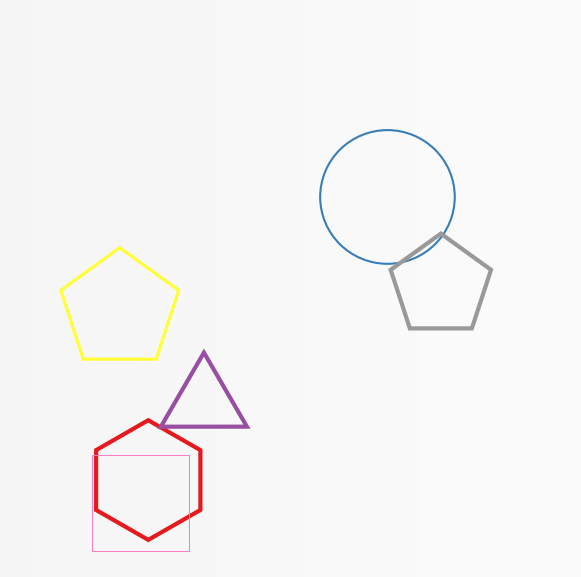[{"shape": "hexagon", "thickness": 2, "radius": 0.52, "center": [0.255, 0.168]}, {"shape": "circle", "thickness": 1, "radius": 0.58, "center": [0.667, 0.658]}, {"shape": "triangle", "thickness": 2, "radius": 0.43, "center": [0.351, 0.303]}, {"shape": "pentagon", "thickness": 1.5, "radius": 0.53, "center": [0.206, 0.463]}, {"shape": "square", "thickness": 0.5, "radius": 0.42, "center": [0.242, 0.129]}, {"shape": "pentagon", "thickness": 2, "radius": 0.45, "center": [0.758, 0.504]}]